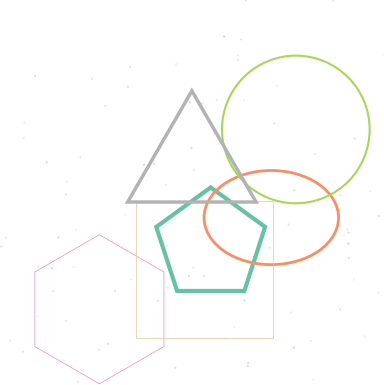[{"shape": "pentagon", "thickness": 3, "radius": 0.74, "center": [0.547, 0.365]}, {"shape": "oval", "thickness": 2, "radius": 0.87, "center": [0.705, 0.435]}, {"shape": "hexagon", "thickness": 0.5, "radius": 0.97, "center": [0.258, 0.197]}, {"shape": "circle", "thickness": 1.5, "radius": 0.96, "center": [0.768, 0.664]}, {"shape": "square", "thickness": 0.5, "radius": 0.89, "center": [0.531, 0.3]}, {"shape": "triangle", "thickness": 2.5, "radius": 0.96, "center": [0.498, 0.572]}]